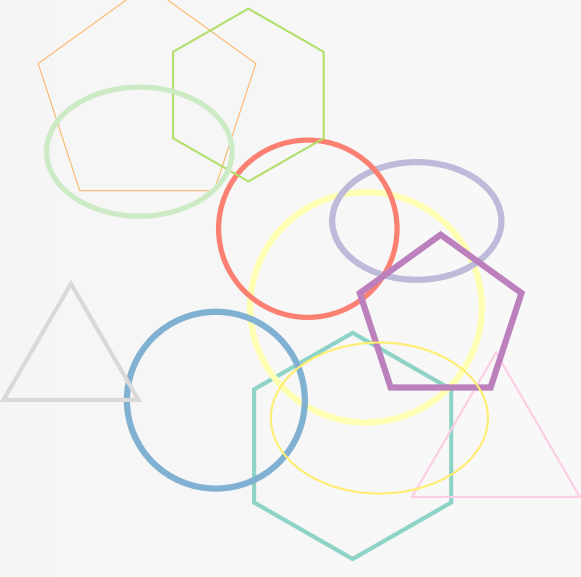[{"shape": "hexagon", "thickness": 2, "radius": 0.98, "center": [0.607, 0.227]}, {"shape": "circle", "thickness": 3, "radius": 1.0, "center": [0.63, 0.467]}, {"shape": "oval", "thickness": 3, "radius": 0.73, "center": [0.717, 0.617]}, {"shape": "circle", "thickness": 2.5, "radius": 0.77, "center": [0.53, 0.603]}, {"shape": "circle", "thickness": 3, "radius": 0.77, "center": [0.371, 0.306]}, {"shape": "pentagon", "thickness": 0.5, "radius": 0.98, "center": [0.253, 0.828]}, {"shape": "hexagon", "thickness": 1, "radius": 0.75, "center": [0.427, 0.835]}, {"shape": "triangle", "thickness": 1, "radius": 0.83, "center": [0.853, 0.222]}, {"shape": "triangle", "thickness": 2, "radius": 0.67, "center": [0.122, 0.374]}, {"shape": "pentagon", "thickness": 3, "radius": 0.73, "center": [0.758, 0.446]}, {"shape": "oval", "thickness": 2.5, "radius": 0.8, "center": [0.24, 0.737]}, {"shape": "oval", "thickness": 1, "radius": 0.93, "center": [0.653, 0.275]}]